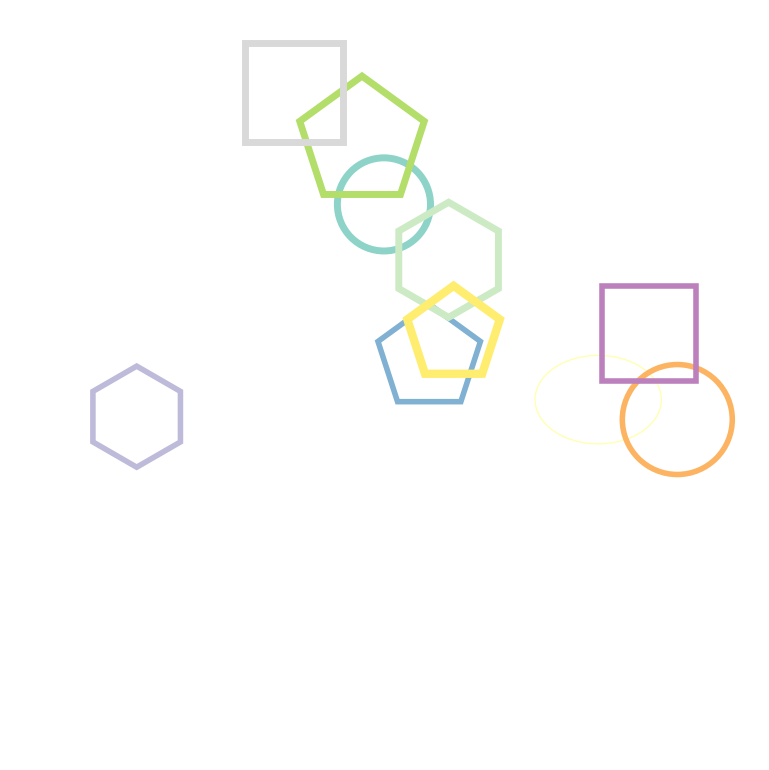[{"shape": "circle", "thickness": 2.5, "radius": 0.3, "center": [0.499, 0.735]}, {"shape": "oval", "thickness": 0.5, "radius": 0.41, "center": [0.777, 0.481]}, {"shape": "hexagon", "thickness": 2, "radius": 0.33, "center": [0.178, 0.459]}, {"shape": "pentagon", "thickness": 2, "radius": 0.35, "center": [0.557, 0.535]}, {"shape": "circle", "thickness": 2, "radius": 0.36, "center": [0.88, 0.455]}, {"shape": "pentagon", "thickness": 2.5, "radius": 0.42, "center": [0.47, 0.816]}, {"shape": "square", "thickness": 2.5, "radius": 0.32, "center": [0.382, 0.88]}, {"shape": "square", "thickness": 2, "radius": 0.31, "center": [0.843, 0.567]}, {"shape": "hexagon", "thickness": 2.5, "radius": 0.37, "center": [0.583, 0.663]}, {"shape": "pentagon", "thickness": 3, "radius": 0.32, "center": [0.589, 0.566]}]